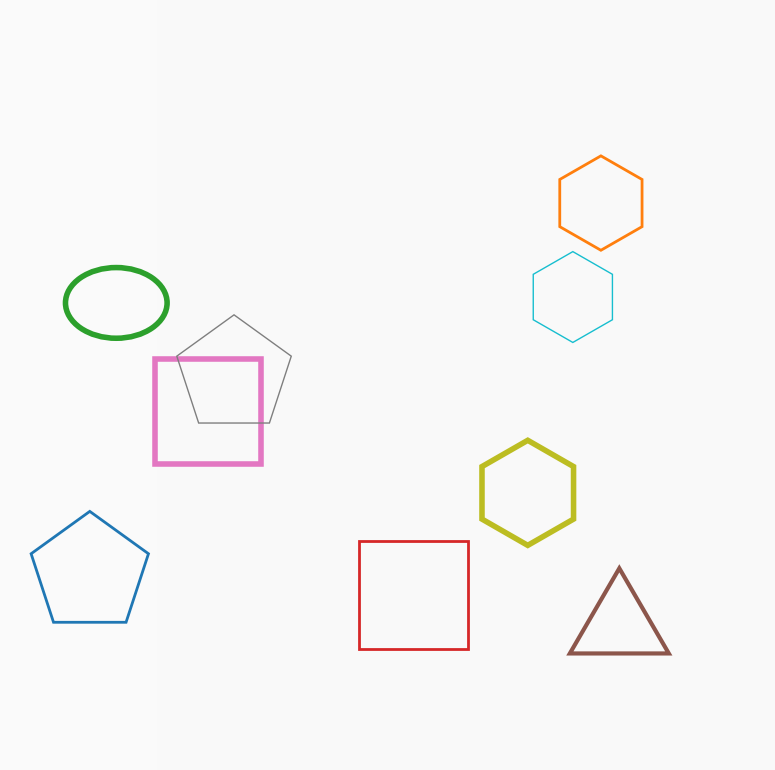[{"shape": "pentagon", "thickness": 1, "radius": 0.4, "center": [0.116, 0.256]}, {"shape": "hexagon", "thickness": 1, "radius": 0.31, "center": [0.775, 0.736]}, {"shape": "oval", "thickness": 2, "radius": 0.33, "center": [0.15, 0.607]}, {"shape": "square", "thickness": 1, "radius": 0.35, "center": [0.533, 0.227]}, {"shape": "triangle", "thickness": 1.5, "radius": 0.37, "center": [0.799, 0.188]}, {"shape": "square", "thickness": 2, "radius": 0.34, "center": [0.269, 0.465]}, {"shape": "pentagon", "thickness": 0.5, "radius": 0.39, "center": [0.302, 0.513]}, {"shape": "hexagon", "thickness": 2, "radius": 0.34, "center": [0.681, 0.36]}, {"shape": "hexagon", "thickness": 0.5, "radius": 0.29, "center": [0.739, 0.614]}]